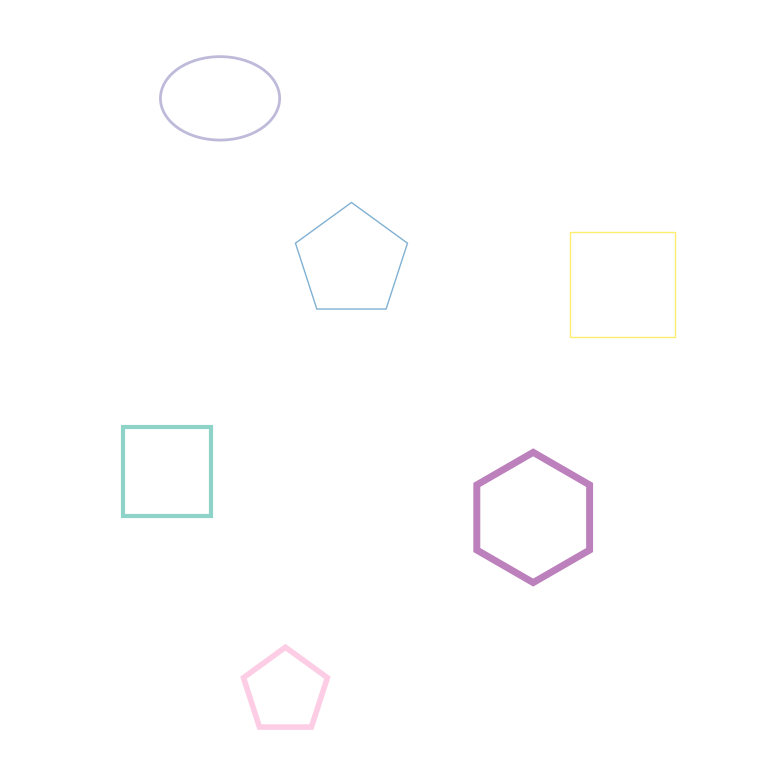[{"shape": "square", "thickness": 1.5, "radius": 0.29, "center": [0.217, 0.387]}, {"shape": "oval", "thickness": 1, "radius": 0.39, "center": [0.286, 0.872]}, {"shape": "pentagon", "thickness": 0.5, "radius": 0.38, "center": [0.456, 0.661]}, {"shape": "pentagon", "thickness": 2, "radius": 0.29, "center": [0.371, 0.102]}, {"shape": "hexagon", "thickness": 2.5, "radius": 0.42, "center": [0.692, 0.328]}, {"shape": "square", "thickness": 0.5, "radius": 0.34, "center": [0.808, 0.631]}]